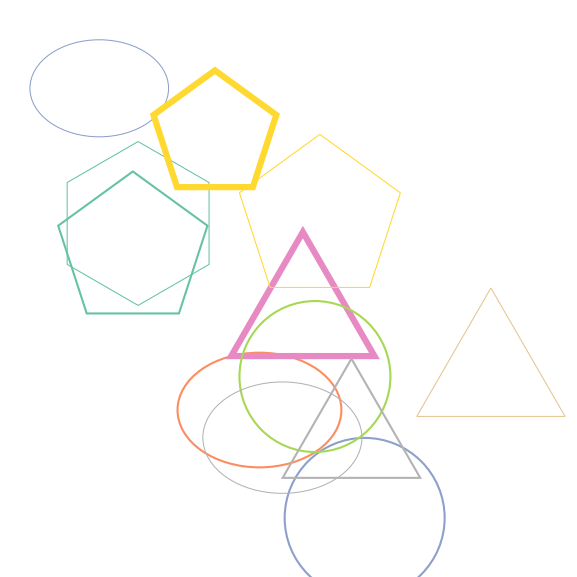[{"shape": "hexagon", "thickness": 0.5, "radius": 0.71, "center": [0.239, 0.612]}, {"shape": "pentagon", "thickness": 1, "radius": 0.68, "center": [0.23, 0.566]}, {"shape": "oval", "thickness": 1, "radius": 0.71, "center": [0.449, 0.289]}, {"shape": "oval", "thickness": 0.5, "radius": 0.6, "center": [0.172, 0.846]}, {"shape": "circle", "thickness": 1, "radius": 0.69, "center": [0.631, 0.102]}, {"shape": "triangle", "thickness": 3, "radius": 0.72, "center": [0.524, 0.454]}, {"shape": "circle", "thickness": 1, "radius": 0.65, "center": [0.545, 0.347]}, {"shape": "pentagon", "thickness": 0.5, "radius": 0.73, "center": [0.554, 0.62]}, {"shape": "pentagon", "thickness": 3, "radius": 0.56, "center": [0.372, 0.766]}, {"shape": "triangle", "thickness": 0.5, "radius": 0.74, "center": [0.85, 0.352]}, {"shape": "triangle", "thickness": 1, "radius": 0.69, "center": [0.609, 0.24]}, {"shape": "oval", "thickness": 0.5, "radius": 0.69, "center": [0.489, 0.241]}]